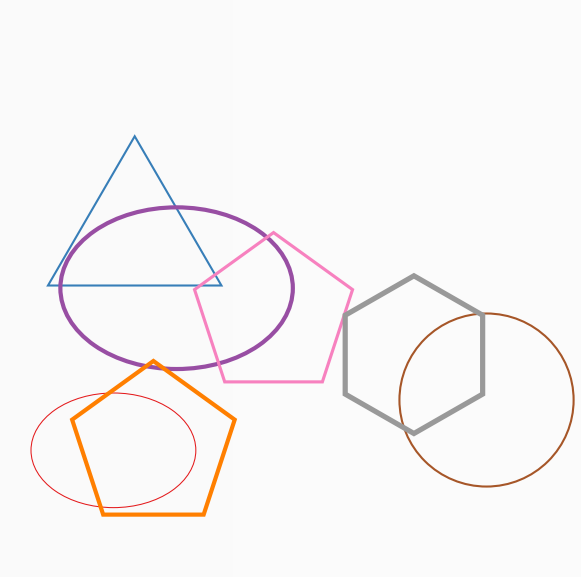[{"shape": "oval", "thickness": 0.5, "radius": 0.71, "center": [0.195, 0.219]}, {"shape": "triangle", "thickness": 1, "radius": 0.86, "center": [0.232, 0.591]}, {"shape": "oval", "thickness": 2, "radius": 1.0, "center": [0.304, 0.5]}, {"shape": "pentagon", "thickness": 2, "radius": 0.74, "center": [0.264, 0.227]}, {"shape": "circle", "thickness": 1, "radius": 0.75, "center": [0.837, 0.306]}, {"shape": "pentagon", "thickness": 1.5, "radius": 0.71, "center": [0.471, 0.453]}, {"shape": "hexagon", "thickness": 2.5, "radius": 0.68, "center": [0.712, 0.385]}]